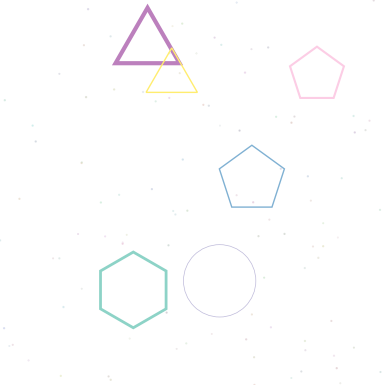[{"shape": "hexagon", "thickness": 2, "radius": 0.49, "center": [0.346, 0.247]}, {"shape": "circle", "thickness": 0.5, "radius": 0.47, "center": [0.571, 0.271]}, {"shape": "pentagon", "thickness": 1, "radius": 0.44, "center": [0.654, 0.534]}, {"shape": "pentagon", "thickness": 1.5, "radius": 0.37, "center": [0.823, 0.805]}, {"shape": "triangle", "thickness": 3, "radius": 0.48, "center": [0.383, 0.884]}, {"shape": "triangle", "thickness": 1, "radius": 0.38, "center": [0.446, 0.799]}]